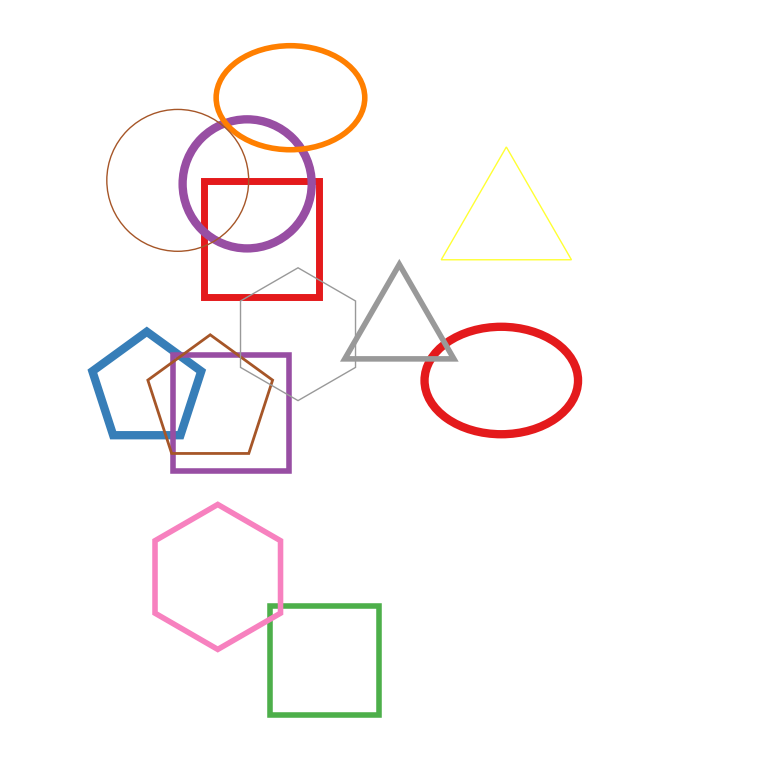[{"shape": "square", "thickness": 2.5, "radius": 0.37, "center": [0.34, 0.689]}, {"shape": "oval", "thickness": 3, "radius": 0.5, "center": [0.651, 0.506]}, {"shape": "pentagon", "thickness": 3, "radius": 0.37, "center": [0.191, 0.495]}, {"shape": "square", "thickness": 2, "radius": 0.35, "center": [0.422, 0.142]}, {"shape": "circle", "thickness": 3, "radius": 0.42, "center": [0.321, 0.761]}, {"shape": "square", "thickness": 2, "radius": 0.38, "center": [0.3, 0.464]}, {"shape": "oval", "thickness": 2, "radius": 0.48, "center": [0.377, 0.873]}, {"shape": "triangle", "thickness": 0.5, "radius": 0.49, "center": [0.658, 0.711]}, {"shape": "pentagon", "thickness": 1, "radius": 0.43, "center": [0.273, 0.48]}, {"shape": "circle", "thickness": 0.5, "radius": 0.46, "center": [0.231, 0.766]}, {"shape": "hexagon", "thickness": 2, "radius": 0.47, "center": [0.283, 0.251]}, {"shape": "hexagon", "thickness": 0.5, "radius": 0.43, "center": [0.387, 0.566]}, {"shape": "triangle", "thickness": 2, "radius": 0.41, "center": [0.519, 0.575]}]